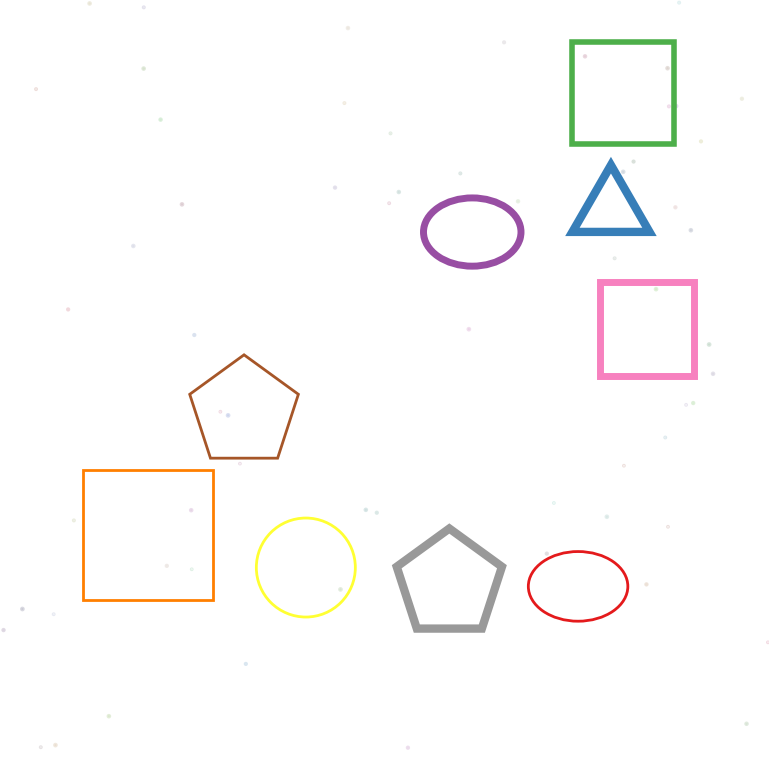[{"shape": "oval", "thickness": 1, "radius": 0.32, "center": [0.751, 0.238]}, {"shape": "triangle", "thickness": 3, "radius": 0.29, "center": [0.793, 0.728]}, {"shape": "square", "thickness": 2, "radius": 0.33, "center": [0.809, 0.879]}, {"shape": "oval", "thickness": 2.5, "radius": 0.32, "center": [0.613, 0.699]}, {"shape": "square", "thickness": 1, "radius": 0.42, "center": [0.192, 0.305]}, {"shape": "circle", "thickness": 1, "radius": 0.32, "center": [0.397, 0.263]}, {"shape": "pentagon", "thickness": 1, "radius": 0.37, "center": [0.317, 0.465]}, {"shape": "square", "thickness": 2.5, "radius": 0.31, "center": [0.84, 0.573]}, {"shape": "pentagon", "thickness": 3, "radius": 0.36, "center": [0.584, 0.242]}]